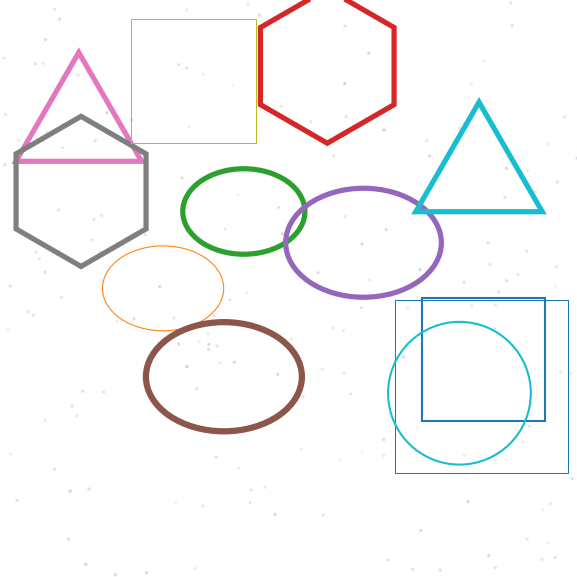[{"shape": "square", "thickness": 1, "radius": 0.53, "center": [0.837, 0.376]}, {"shape": "square", "thickness": 0.5, "radius": 0.75, "center": [0.834, 0.33]}, {"shape": "oval", "thickness": 0.5, "radius": 0.52, "center": [0.282, 0.5]}, {"shape": "oval", "thickness": 2.5, "radius": 0.53, "center": [0.422, 0.633]}, {"shape": "hexagon", "thickness": 2.5, "radius": 0.67, "center": [0.567, 0.885]}, {"shape": "oval", "thickness": 2.5, "radius": 0.67, "center": [0.629, 0.579]}, {"shape": "oval", "thickness": 3, "radius": 0.68, "center": [0.388, 0.347]}, {"shape": "triangle", "thickness": 2.5, "radius": 0.63, "center": [0.136, 0.783]}, {"shape": "hexagon", "thickness": 2.5, "radius": 0.65, "center": [0.14, 0.668]}, {"shape": "square", "thickness": 0.5, "radius": 0.54, "center": [0.335, 0.859]}, {"shape": "circle", "thickness": 1, "radius": 0.62, "center": [0.796, 0.318]}, {"shape": "triangle", "thickness": 2.5, "radius": 0.63, "center": [0.829, 0.696]}]